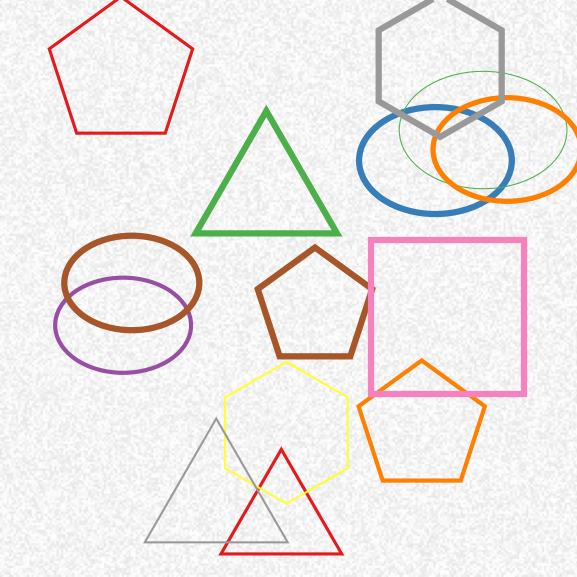[{"shape": "pentagon", "thickness": 1.5, "radius": 0.65, "center": [0.209, 0.874]}, {"shape": "triangle", "thickness": 1.5, "radius": 0.6, "center": [0.487, 0.1]}, {"shape": "oval", "thickness": 3, "radius": 0.66, "center": [0.754, 0.721]}, {"shape": "oval", "thickness": 0.5, "radius": 0.73, "center": [0.837, 0.774]}, {"shape": "triangle", "thickness": 3, "radius": 0.71, "center": [0.461, 0.666]}, {"shape": "oval", "thickness": 2, "radius": 0.59, "center": [0.213, 0.436]}, {"shape": "pentagon", "thickness": 2, "radius": 0.57, "center": [0.73, 0.26]}, {"shape": "oval", "thickness": 2.5, "radius": 0.64, "center": [0.878, 0.74]}, {"shape": "hexagon", "thickness": 1, "radius": 0.61, "center": [0.496, 0.25]}, {"shape": "pentagon", "thickness": 3, "radius": 0.52, "center": [0.545, 0.466]}, {"shape": "oval", "thickness": 3, "radius": 0.58, "center": [0.228, 0.509]}, {"shape": "square", "thickness": 3, "radius": 0.67, "center": [0.775, 0.45]}, {"shape": "triangle", "thickness": 1, "radius": 0.71, "center": [0.374, 0.131]}, {"shape": "hexagon", "thickness": 3, "radius": 0.61, "center": [0.762, 0.885]}]